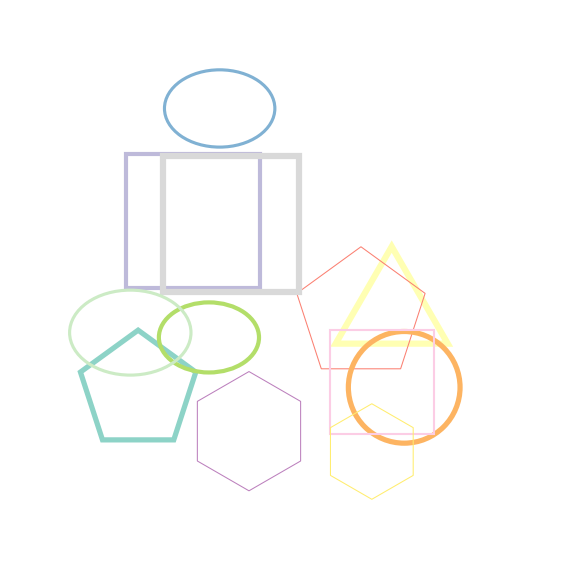[{"shape": "pentagon", "thickness": 2.5, "radius": 0.53, "center": [0.239, 0.322]}, {"shape": "triangle", "thickness": 3, "radius": 0.56, "center": [0.678, 0.46]}, {"shape": "square", "thickness": 2, "radius": 0.58, "center": [0.334, 0.616]}, {"shape": "pentagon", "thickness": 0.5, "radius": 0.58, "center": [0.625, 0.455]}, {"shape": "oval", "thickness": 1.5, "radius": 0.48, "center": [0.38, 0.811]}, {"shape": "circle", "thickness": 2.5, "radius": 0.48, "center": [0.7, 0.328]}, {"shape": "oval", "thickness": 2, "radius": 0.43, "center": [0.362, 0.415]}, {"shape": "square", "thickness": 1, "radius": 0.45, "center": [0.661, 0.337]}, {"shape": "square", "thickness": 3, "radius": 0.59, "center": [0.4, 0.612]}, {"shape": "hexagon", "thickness": 0.5, "radius": 0.52, "center": [0.431, 0.252]}, {"shape": "oval", "thickness": 1.5, "radius": 0.53, "center": [0.226, 0.423]}, {"shape": "hexagon", "thickness": 0.5, "radius": 0.41, "center": [0.644, 0.217]}]